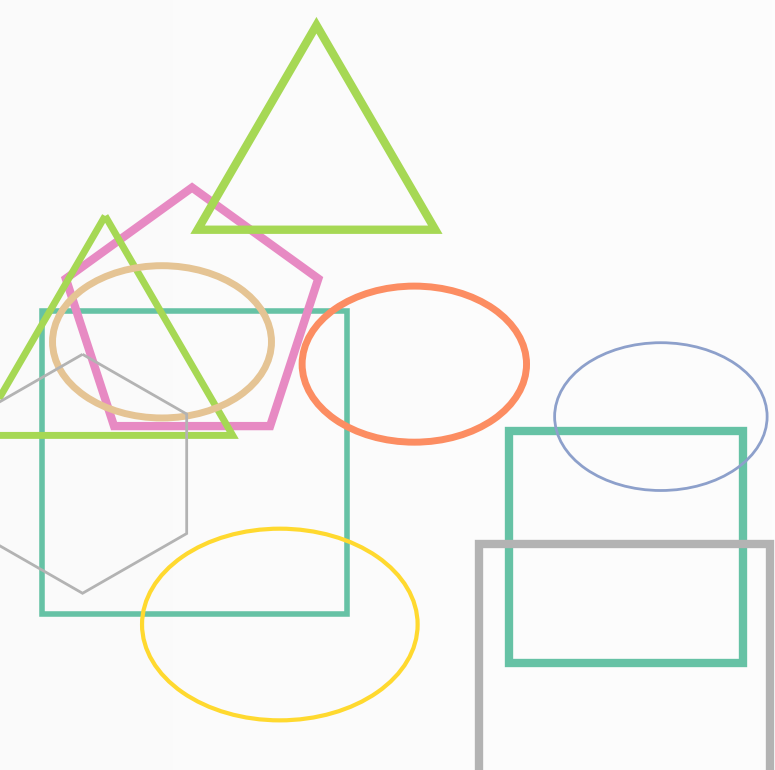[{"shape": "square", "thickness": 3, "radius": 0.75, "center": [0.808, 0.289]}, {"shape": "square", "thickness": 2, "radius": 0.98, "center": [0.251, 0.399]}, {"shape": "oval", "thickness": 2.5, "radius": 0.72, "center": [0.535, 0.527]}, {"shape": "oval", "thickness": 1, "radius": 0.69, "center": [0.853, 0.459]}, {"shape": "pentagon", "thickness": 3, "radius": 0.86, "center": [0.248, 0.585]}, {"shape": "triangle", "thickness": 2.5, "radius": 0.95, "center": [0.136, 0.53]}, {"shape": "triangle", "thickness": 3, "radius": 0.89, "center": [0.408, 0.79]}, {"shape": "oval", "thickness": 1.5, "radius": 0.89, "center": [0.361, 0.189]}, {"shape": "oval", "thickness": 2.5, "radius": 0.71, "center": [0.209, 0.556]}, {"shape": "square", "thickness": 3, "radius": 0.94, "center": [0.806, 0.106]}, {"shape": "hexagon", "thickness": 1, "radius": 0.78, "center": [0.107, 0.385]}]